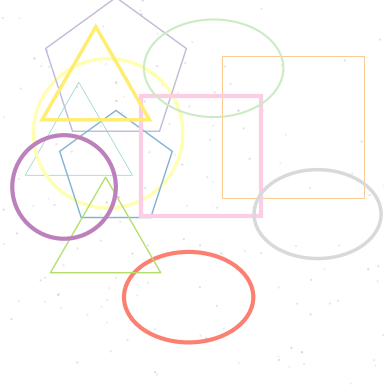[{"shape": "triangle", "thickness": 0.5, "radius": 0.8, "center": [0.205, 0.625]}, {"shape": "circle", "thickness": 2.5, "radius": 0.97, "center": [0.281, 0.654]}, {"shape": "pentagon", "thickness": 1, "radius": 0.96, "center": [0.301, 0.815]}, {"shape": "oval", "thickness": 3, "radius": 0.84, "center": [0.49, 0.228]}, {"shape": "pentagon", "thickness": 1, "radius": 0.77, "center": [0.301, 0.559]}, {"shape": "square", "thickness": 0.5, "radius": 0.92, "center": [0.761, 0.67]}, {"shape": "triangle", "thickness": 1, "radius": 0.83, "center": [0.274, 0.374]}, {"shape": "square", "thickness": 3, "radius": 0.78, "center": [0.523, 0.595]}, {"shape": "oval", "thickness": 2.5, "radius": 0.82, "center": [0.825, 0.444]}, {"shape": "circle", "thickness": 3, "radius": 0.67, "center": [0.166, 0.514]}, {"shape": "oval", "thickness": 1.5, "radius": 0.91, "center": [0.555, 0.823]}, {"shape": "triangle", "thickness": 2.5, "radius": 0.81, "center": [0.249, 0.769]}]